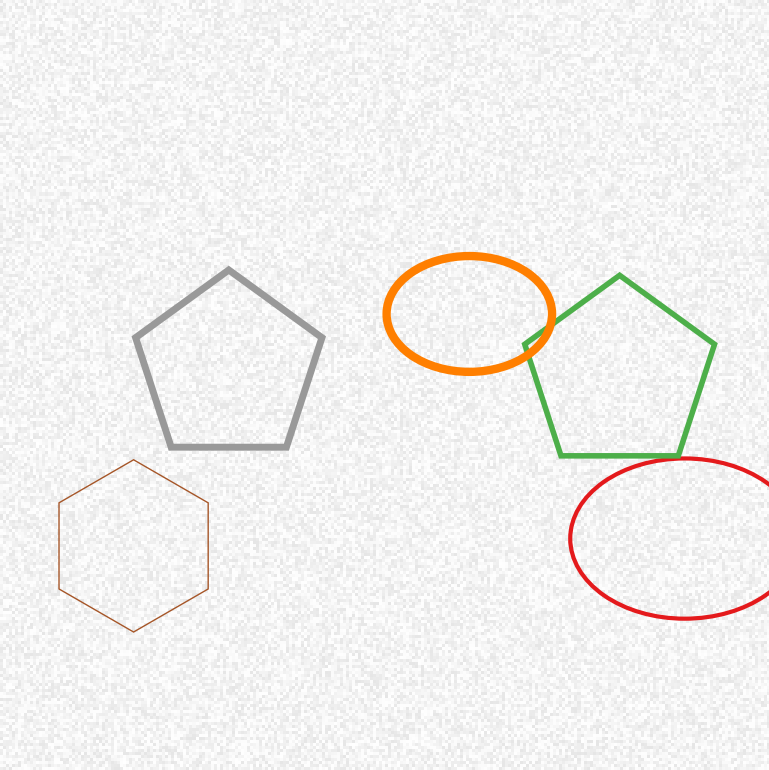[{"shape": "oval", "thickness": 1.5, "radius": 0.74, "center": [0.889, 0.301]}, {"shape": "pentagon", "thickness": 2, "radius": 0.65, "center": [0.805, 0.513]}, {"shape": "oval", "thickness": 3, "radius": 0.54, "center": [0.61, 0.592]}, {"shape": "hexagon", "thickness": 0.5, "radius": 0.56, "center": [0.174, 0.291]}, {"shape": "pentagon", "thickness": 2.5, "radius": 0.64, "center": [0.297, 0.522]}]